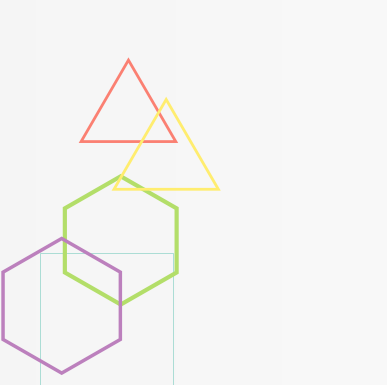[{"shape": "square", "thickness": 0.5, "radius": 0.86, "center": [0.276, 0.17]}, {"shape": "triangle", "thickness": 2, "radius": 0.71, "center": [0.331, 0.703]}, {"shape": "hexagon", "thickness": 3, "radius": 0.83, "center": [0.312, 0.376]}, {"shape": "hexagon", "thickness": 2.5, "radius": 0.87, "center": [0.159, 0.206]}, {"shape": "triangle", "thickness": 2, "radius": 0.78, "center": [0.429, 0.586]}]